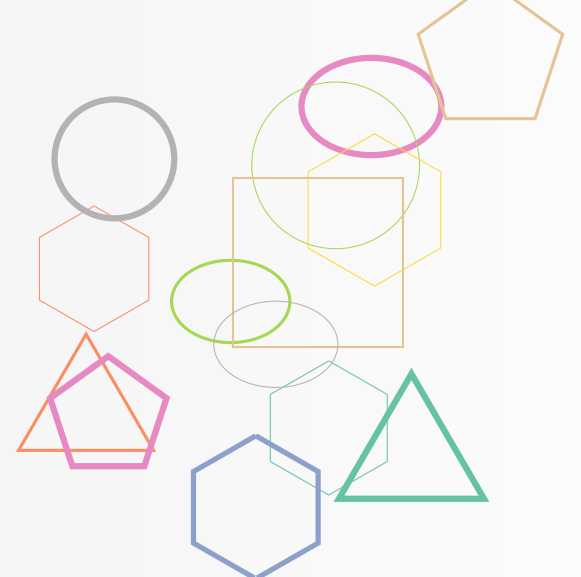[{"shape": "triangle", "thickness": 3, "radius": 0.72, "center": [0.708, 0.208]}, {"shape": "hexagon", "thickness": 0.5, "radius": 0.58, "center": [0.566, 0.258]}, {"shape": "hexagon", "thickness": 0.5, "radius": 0.54, "center": [0.162, 0.534]}, {"shape": "triangle", "thickness": 1.5, "radius": 0.67, "center": [0.148, 0.286]}, {"shape": "hexagon", "thickness": 2.5, "radius": 0.62, "center": [0.44, 0.121]}, {"shape": "oval", "thickness": 3, "radius": 0.6, "center": [0.639, 0.815]}, {"shape": "pentagon", "thickness": 3, "radius": 0.53, "center": [0.186, 0.277]}, {"shape": "oval", "thickness": 1.5, "radius": 0.51, "center": [0.397, 0.477]}, {"shape": "circle", "thickness": 0.5, "radius": 0.72, "center": [0.577, 0.713]}, {"shape": "hexagon", "thickness": 0.5, "radius": 0.66, "center": [0.644, 0.636]}, {"shape": "square", "thickness": 1, "radius": 0.73, "center": [0.547, 0.544]}, {"shape": "pentagon", "thickness": 1.5, "radius": 0.65, "center": [0.844, 0.899]}, {"shape": "circle", "thickness": 3, "radius": 0.51, "center": [0.197, 0.724]}, {"shape": "oval", "thickness": 0.5, "radius": 0.53, "center": [0.475, 0.403]}]